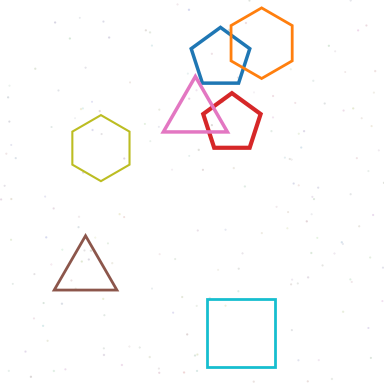[{"shape": "pentagon", "thickness": 2.5, "radius": 0.4, "center": [0.573, 0.849]}, {"shape": "hexagon", "thickness": 2, "radius": 0.46, "center": [0.68, 0.888]}, {"shape": "pentagon", "thickness": 3, "radius": 0.39, "center": [0.602, 0.68]}, {"shape": "triangle", "thickness": 2, "radius": 0.47, "center": [0.222, 0.294]}, {"shape": "triangle", "thickness": 2.5, "radius": 0.48, "center": [0.507, 0.705]}, {"shape": "hexagon", "thickness": 1.5, "radius": 0.43, "center": [0.262, 0.615]}, {"shape": "square", "thickness": 2, "radius": 0.44, "center": [0.627, 0.136]}]